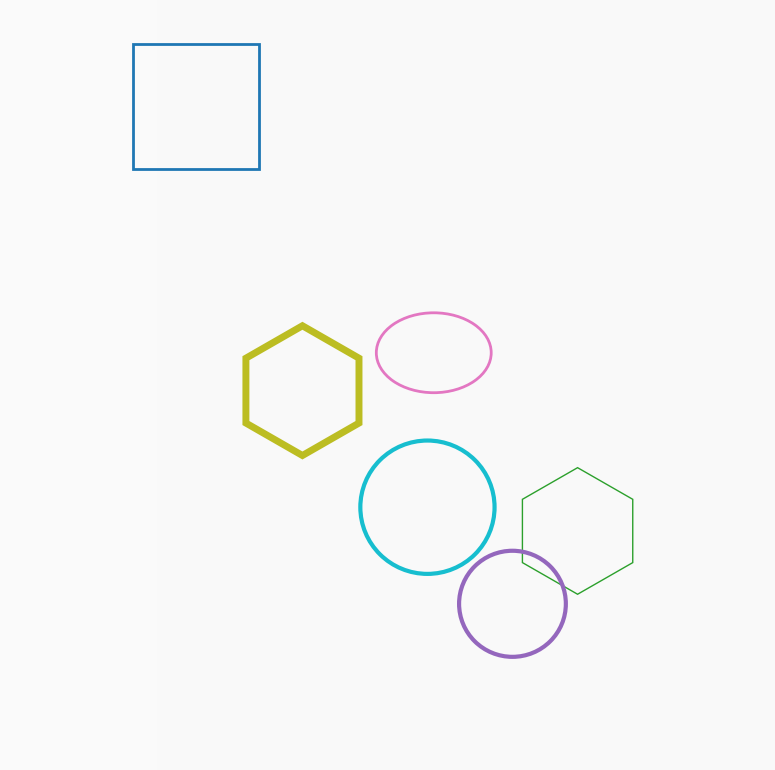[{"shape": "square", "thickness": 1, "radius": 0.41, "center": [0.253, 0.862]}, {"shape": "hexagon", "thickness": 0.5, "radius": 0.41, "center": [0.745, 0.31]}, {"shape": "circle", "thickness": 1.5, "radius": 0.34, "center": [0.661, 0.216]}, {"shape": "oval", "thickness": 1, "radius": 0.37, "center": [0.56, 0.542]}, {"shape": "hexagon", "thickness": 2.5, "radius": 0.42, "center": [0.39, 0.493]}, {"shape": "circle", "thickness": 1.5, "radius": 0.43, "center": [0.552, 0.341]}]